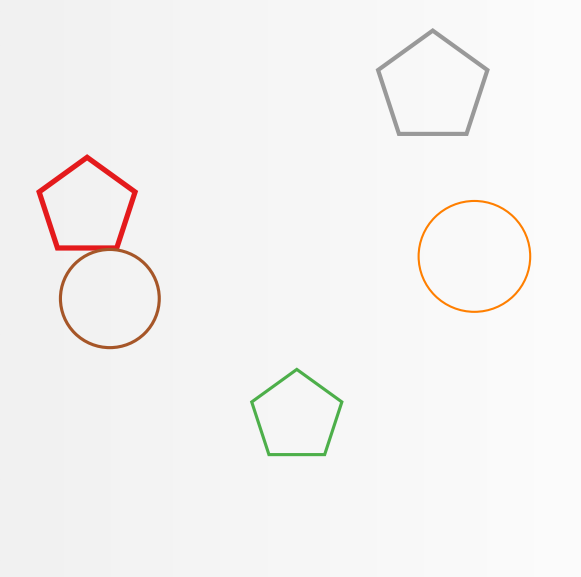[{"shape": "pentagon", "thickness": 2.5, "radius": 0.43, "center": [0.15, 0.64]}, {"shape": "pentagon", "thickness": 1.5, "radius": 0.41, "center": [0.511, 0.278]}, {"shape": "circle", "thickness": 1, "radius": 0.48, "center": [0.816, 0.555]}, {"shape": "circle", "thickness": 1.5, "radius": 0.43, "center": [0.189, 0.482]}, {"shape": "pentagon", "thickness": 2, "radius": 0.49, "center": [0.744, 0.847]}]